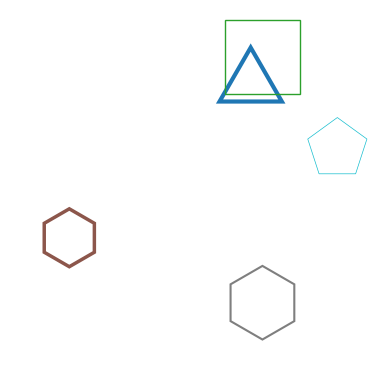[{"shape": "triangle", "thickness": 3, "radius": 0.47, "center": [0.651, 0.783]}, {"shape": "square", "thickness": 1, "radius": 0.48, "center": [0.682, 0.853]}, {"shape": "hexagon", "thickness": 2.5, "radius": 0.38, "center": [0.18, 0.382]}, {"shape": "hexagon", "thickness": 1.5, "radius": 0.48, "center": [0.682, 0.214]}, {"shape": "pentagon", "thickness": 0.5, "radius": 0.4, "center": [0.876, 0.614]}]